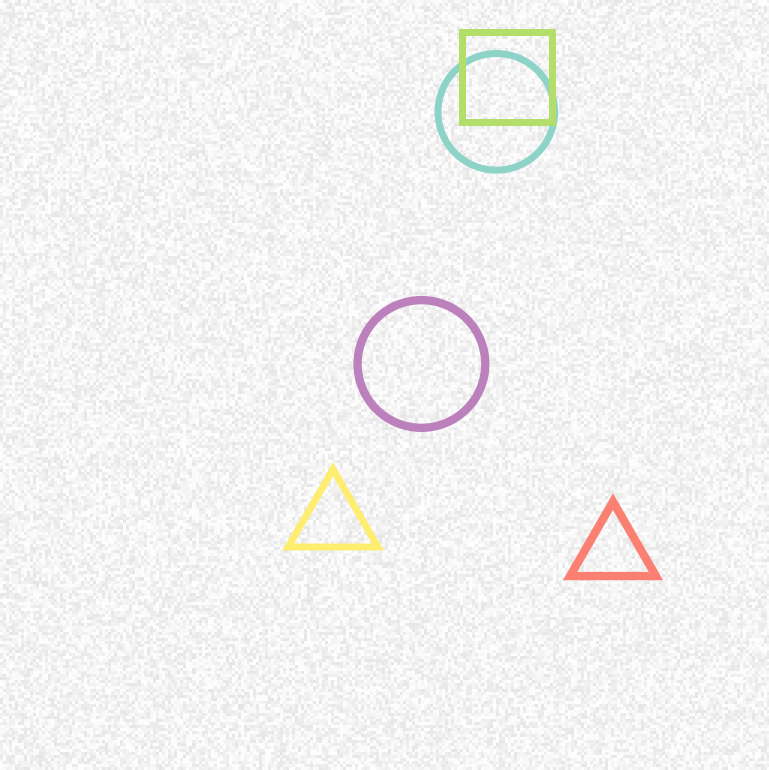[{"shape": "circle", "thickness": 2.5, "radius": 0.38, "center": [0.645, 0.855]}, {"shape": "triangle", "thickness": 3, "radius": 0.32, "center": [0.796, 0.284]}, {"shape": "square", "thickness": 2.5, "radius": 0.29, "center": [0.659, 0.9]}, {"shape": "circle", "thickness": 3, "radius": 0.41, "center": [0.547, 0.527]}, {"shape": "triangle", "thickness": 2.5, "radius": 0.34, "center": [0.432, 0.323]}]